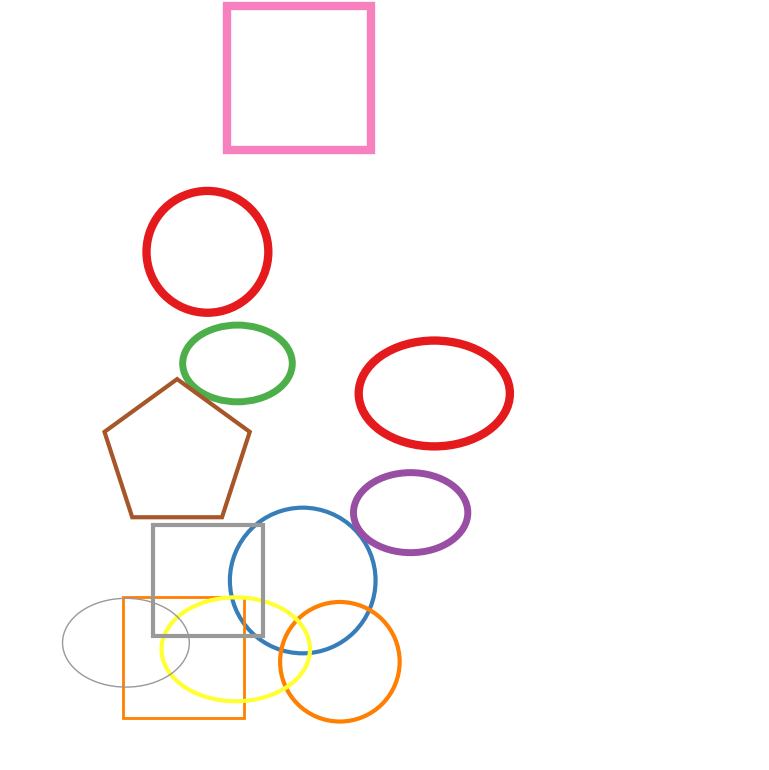[{"shape": "circle", "thickness": 3, "radius": 0.4, "center": [0.269, 0.673]}, {"shape": "oval", "thickness": 3, "radius": 0.49, "center": [0.564, 0.489]}, {"shape": "circle", "thickness": 1.5, "radius": 0.47, "center": [0.393, 0.246]}, {"shape": "oval", "thickness": 2.5, "radius": 0.36, "center": [0.308, 0.528]}, {"shape": "oval", "thickness": 2.5, "radius": 0.37, "center": [0.533, 0.334]}, {"shape": "circle", "thickness": 1.5, "radius": 0.39, "center": [0.441, 0.141]}, {"shape": "square", "thickness": 1, "radius": 0.39, "center": [0.238, 0.147]}, {"shape": "oval", "thickness": 1.5, "radius": 0.48, "center": [0.306, 0.157]}, {"shape": "pentagon", "thickness": 1.5, "radius": 0.5, "center": [0.23, 0.408]}, {"shape": "square", "thickness": 3, "radius": 0.47, "center": [0.388, 0.898]}, {"shape": "oval", "thickness": 0.5, "radius": 0.41, "center": [0.164, 0.165]}, {"shape": "square", "thickness": 1.5, "radius": 0.36, "center": [0.27, 0.246]}]